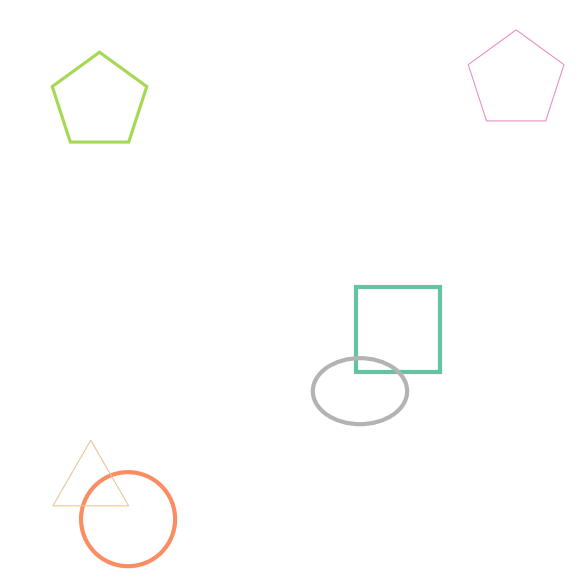[{"shape": "square", "thickness": 2, "radius": 0.37, "center": [0.689, 0.429]}, {"shape": "circle", "thickness": 2, "radius": 0.41, "center": [0.222, 0.1]}, {"shape": "pentagon", "thickness": 0.5, "radius": 0.44, "center": [0.894, 0.86]}, {"shape": "pentagon", "thickness": 1.5, "radius": 0.43, "center": [0.172, 0.823]}, {"shape": "triangle", "thickness": 0.5, "radius": 0.38, "center": [0.157, 0.161]}, {"shape": "oval", "thickness": 2, "radius": 0.41, "center": [0.623, 0.322]}]